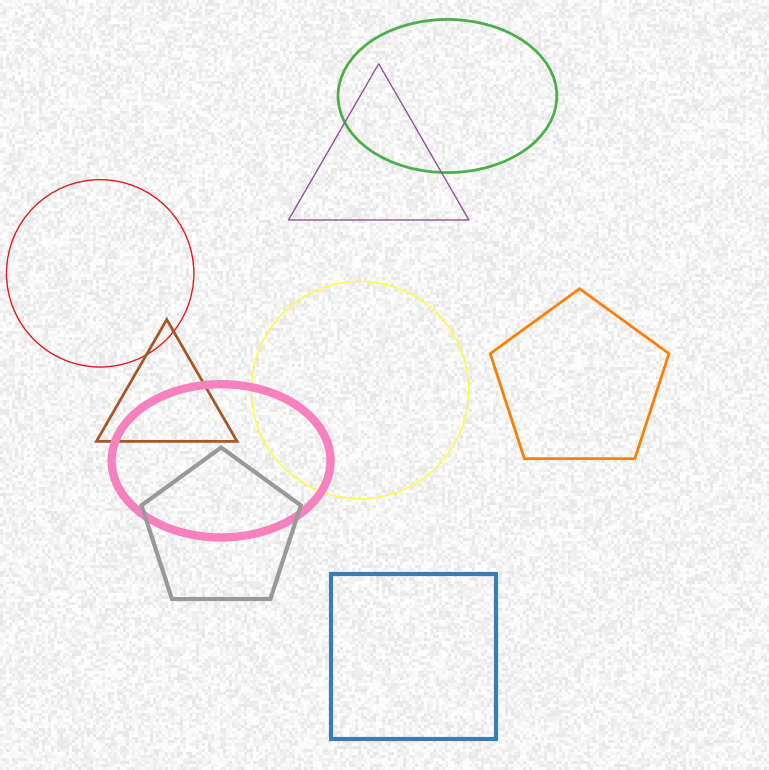[{"shape": "circle", "thickness": 0.5, "radius": 0.61, "center": [0.13, 0.645]}, {"shape": "square", "thickness": 1.5, "radius": 0.54, "center": [0.537, 0.148]}, {"shape": "oval", "thickness": 1, "radius": 0.71, "center": [0.581, 0.875]}, {"shape": "triangle", "thickness": 0.5, "radius": 0.68, "center": [0.492, 0.782]}, {"shape": "pentagon", "thickness": 1, "radius": 0.61, "center": [0.753, 0.503]}, {"shape": "circle", "thickness": 0.5, "radius": 0.71, "center": [0.468, 0.493]}, {"shape": "triangle", "thickness": 1, "radius": 0.53, "center": [0.217, 0.48]}, {"shape": "oval", "thickness": 3, "radius": 0.71, "center": [0.287, 0.402]}, {"shape": "pentagon", "thickness": 1.5, "radius": 0.54, "center": [0.287, 0.31]}]